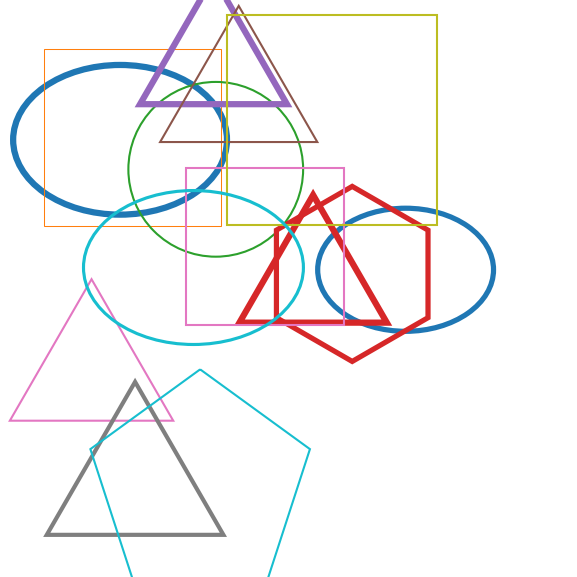[{"shape": "oval", "thickness": 2.5, "radius": 0.76, "center": [0.702, 0.532]}, {"shape": "oval", "thickness": 3, "radius": 0.93, "center": [0.208, 0.757]}, {"shape": "square", "thickness": 0.5, "radius": 0.76, "center": [0.23, 0.761]}, {"shape": "circle", "thickness": 1, "radius": 0.76, "center": [0.374, 0.706]}, {"shape": "triangle", "thickness": 3, "radius": 0.74, "center": [0.542, 0.514]}, {"shape": "hexagon", "thickness": 2.5, "radius": 0.76, "center": [0.61, 0.525]}, {"shape": "triangle", "thickness": 3, "radius": 0.73, "center": [0.37, 0.892]}, {"shape": "triangle", "thickness": 1, "radius": 0.79, "center": [0.413, 0.832]}, {"shape": "triangle", "thickness": 1, "radius": 0.82, "center": [0.159, 0.352]}, {"shape": "square", "thickness": 1, "radius": 0.68, "center": [0.46, 0.572]}, {"shape": "triangle", "thickness": 2, "radius": 0.88, "center": [0.234, 0.161]}, {"shape": "square", "thickness": 1, "radius": 0.91, "center": [0.576, 0.791]}, {"shape": "pentagon", "thickness": 1, "radius": 1.0, "center": [0.347, 0.16]}, {"shape": "oval", "thickness": 1.5, "radius": 0.95, "center": [0.335, 0.536]}]